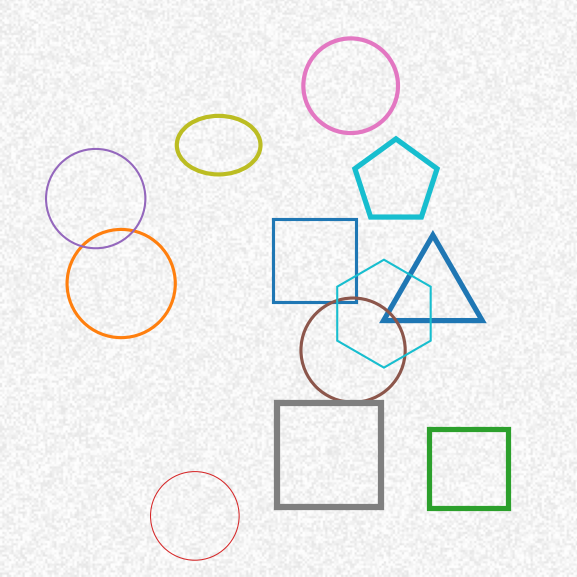[{"shape": "triangle", "thickness": 2.5, "radius": 0.49, "center": [0.75, 0.493]}, {"shape": "square", "thickness": 1.5, "radius": 0.36, "center": [0.545, 0.548]}, {"shape": "circle", "thickness": 1.5, "radius": 0.47, "center": [0.21, 0.508]}, {"shape": "square", "thickness": 2.5, "radius": 0.34, "center": [0.812, 0.188]}, {"shape": "circle", "thickness": 0.5, "radius": 0.38, "center": [0.337, 0.106]}, {"shape": "circle", "thickness": 1, "radius": 0.43, "center": [0.166, 0.655]}, {"shape": "circle", "thickness": 1.5, "radius": 0.45, "center": [0.611, 0.393]}, {"shape": "circle", "thickness": 2, "radius": 0.41, "center": [0.607, 0.851]}, {"shape": "square", "thickness": 3, "radius": 0.45, "center": [0.57, 0.212]}, {"shape": "oval", "thickness": 2, "radius": 0.36, "center": [0.379, 0.748]}, {"shape": "hexagon", "thickness": 1, "radius": 0.47, "center": [0.665, 0.456]}, {"shape": "pentagon", "thickness": 2.5, "radius": 0.37, "center": [0.686, 0.684]}]